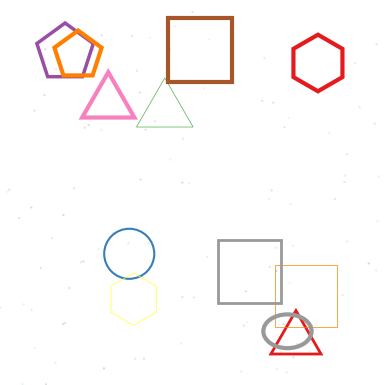[{"shape": "triangle", "thickness": 2, "radius": 0.38, "center": [0.769, 0.118]}, {"shape": "hexagon", "thickness": 3, "radius": 0.37, "center": [0.826, 0.836]}, {"shape": "circle", "thickness": 1.5, "radius": 0.33, "center": [0.336, 0.341]}, {"shape": "triangle", "thickness": 0.5, "radius": 0.43, "center": [0.428, 0.713]}, {"shape": "pentagon", "thickness": 2.5, "radius": 0.39, "center": [0.169, 0.863]}, {"shape": "pentagon", "thickness": 3, "radius": 0.32, "center": [0.203, 0.856]}, {"shape": "square", "thickness": 0.5, "radius": 0.4, "center": [0.795, 0.232]}, {"shape": "hexagon", "thickness": 0.5, "radius": 0.34, "center": [0.347, 0.223]}, {"shape": "square", "thickness": 3, "radius": 0.42, "center": [0.52, 0.87]}, {"shape": "triangle", "thickness": 3, "radius": 0.39, "center": [0.281, 0.734]}, {"shape": "square", "thickness": 2, "radius": 0.41, "center": [0.647, 0.295]}, {"shape": "oval", "thickness": 3, "radius": 0.31, "center": [0.747, 0.14]}]